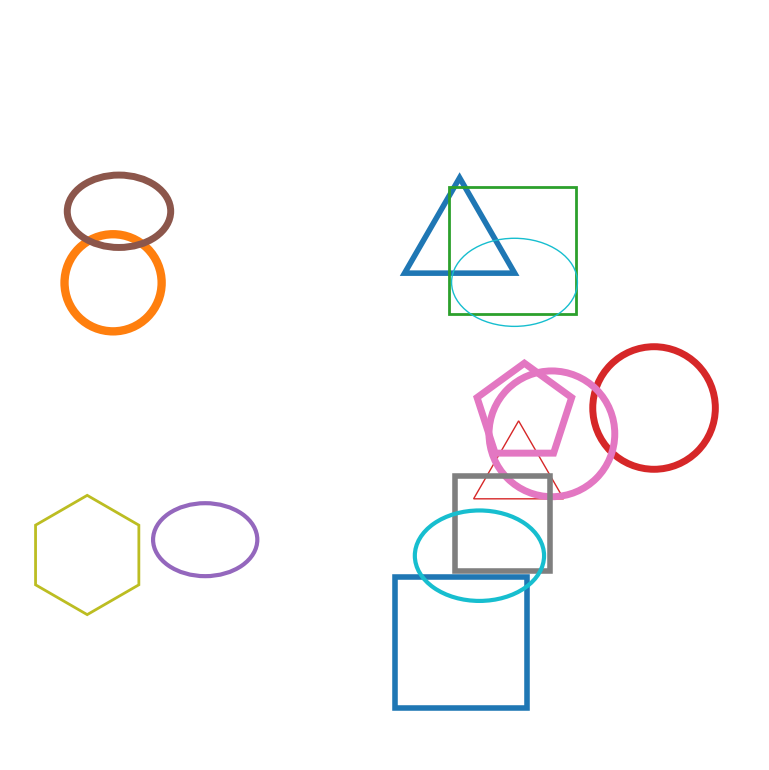[{"shape": "square", "thickness": 2, "radius": 0.43, "center": [0.598, 0.166]}, {"shape": "triangle", "thickness": 2, "radius": 0.41, "center": [0.597, 0.687]}, {"shape": "circle", "thickness": 3, "radius": 0.32, "center": [0.147, 0.633]}, {"shape": "square", "thickness": 1, "radius": 0.41, "center": [0.666, 0.674]}, {"shape": "circle", "thickness": 2.5, "radius": 0.4, "center": [0.849, 0.47]}, {"shape": "triangle", "thickness": 0.5, "radius": 0.34, "center": [0.674, 0.386]}, {"shape": "oval", "thickness": 1.5, "radius": 0.34, "center": [0.266, 0.299]}, {"shape": "oval", "thickness": 2.5, "radius": 0.34, "center": [0.155, 0.726]}, {"shape": "circle", "thickness": 2.5, "radius": 0.41, "center": [0.717, 0.437]}, {"shape": "pentagon", "thickness": 2.5, "radius": 0.32, "center": [0.681, 0.464]}, {"shape": "square", "thickness": 2, "radius": 0.31, "center": [0.653, 0.321]}, {"shape": "hexagon", "thickness": 1, "radius": 0.39, "center": [0.113, 0.279]}, {"shape": "oval", "thickness": 1.5, "radius": 0.42, "center": [0.623, 0.278]}, {"shape": "oval", "thickness": 0.5, "radius": 0.41, "center": [0.668, 0.633]}]